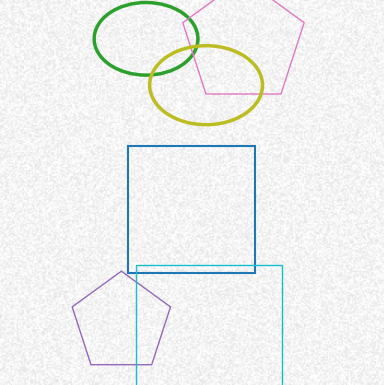[{"shape": "square", "thickness": 1.5, "radius": 0.82, "center": [0.497, 0.456]}, {"shape": "oval", "thickness": 2.5, "radius": 0.67, "center": [0.379, 0.899]}, {"shape": "pentagon", "thickness": 1, "radius": 0.67, "center": [0.315, 0.161]}, {"shape": "pentagon", "thickness": 1, "radius": 0.83, "center": [0.632, 0.89]}, {"shape": "oval", "thickness": 2.5, "radius": 0.73, "center": [0.535, 0.779]}, {"shape": "square", "thickness": 1, "radius": 0.94, "center": [0.543, 0.122]}]